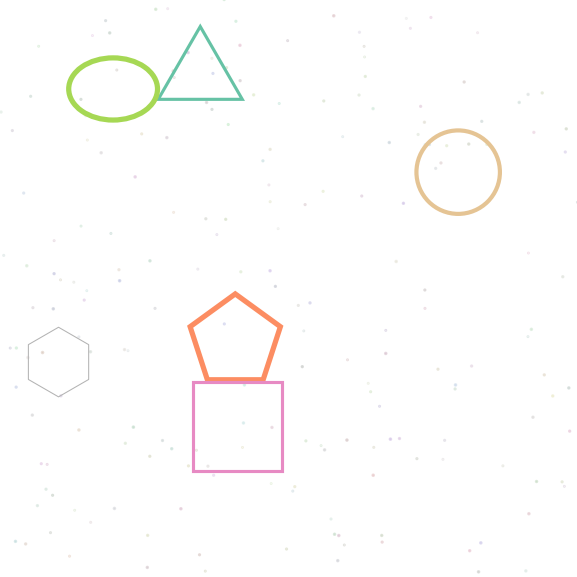[{"shape": "triangle", "thickness": 1.5, "radius": 0.42, "center": [0.347, 0.869]}, {"shape": "pentagon", "thickness": 2.5, "radius": 0.41, "center": [0.407, 0.408]}, {"shape": "square", "thickness": 1.5, "radius": 0.39, "center": [0.411, 0.261]}, {"shape": "oval", "thickness": 2.5, "radius": 0.38, "center": [0.196, 0.845]}, {"shape": "circle", "thickness": 2, "radius": 0.36, "center": [0.793, 0.701]}, {"shape": "hexagon", "thickness": 0.5, "radius": 0.3, "center": [0.101, 0.372]}]